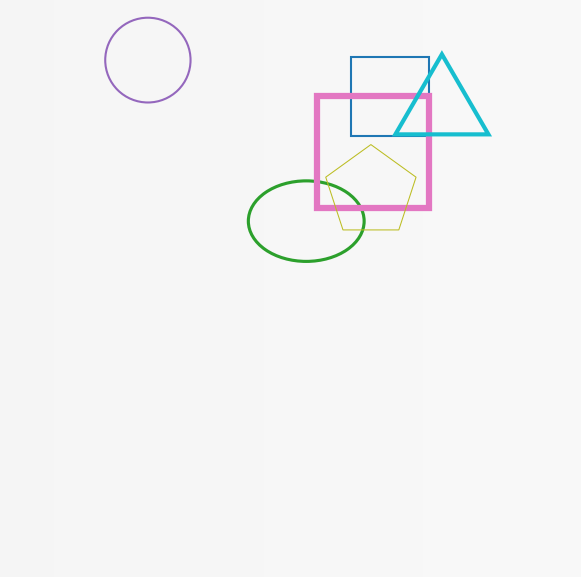[{"shape": "square", "thickness": 1, "radius": 0.34, "center": [0.671, 0.832]}, {"shape": "oval", "thickness": 1.5, "radius": 0.5, "center": [0.527, 0.616]}, {"shape": "circle", "thickness": 1, "radius": 0.37, "center": [0.254, 0.895]}, {"shape": "square", "thickness": 3, "radius": 0.48, "center": [0.642, 0.736]}, {"shape": "pentagon", "thickness": 0.5, "radius": 0.41, "center": [0.638, 0.667]}, {"shape": "triangle", "thickness": 2, "radius": 0.46, "center": [0.76, 0.813]}]